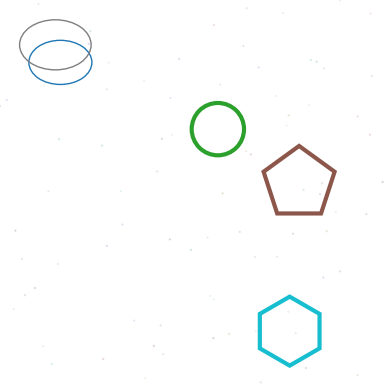[{"shape": "oval", "thickness": 1, "radius": 0.41, "center": [0.157, 0.838]}, {"shape": "circle", "thickness": 3, "radius": 0.34, "center": [0.566, 0.665]}, {"shape": "pentagon", "thickness": 3, "radius": 0.48, "center": [0.777, 0.524]}, {"shape": "oval", "thickness": 1, "radius": 0.46, "center": [0.144, 0.884]}, {"shape": "hexagon", "thickness": 3, "radius": 0.45, "center": [0.752, 0.14]}]